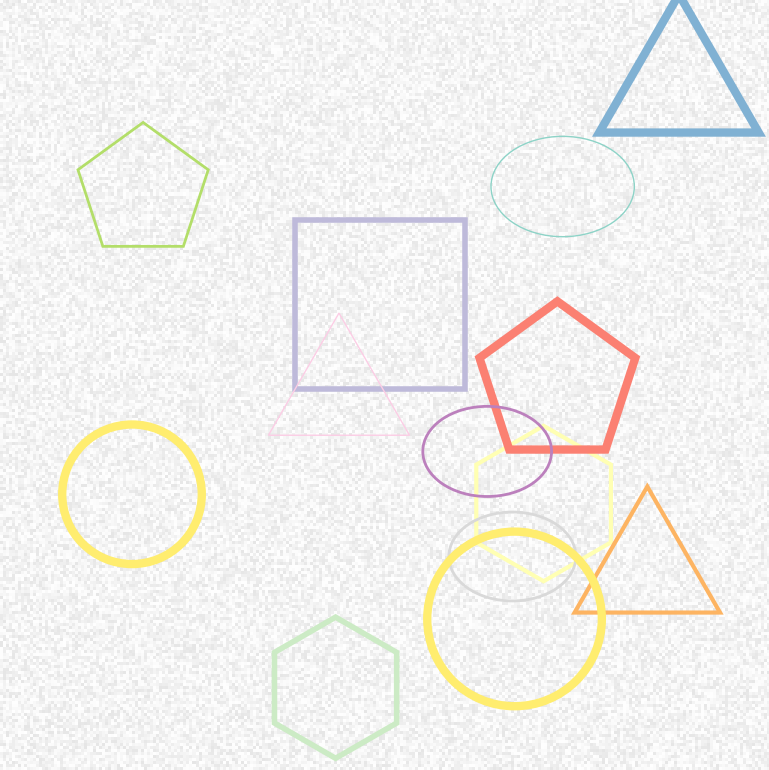[{"shape": "oval", "thickness": 0.5, "radius": 0.47, "center": [0.731, 0.758]}, {"shape": "hexagon", "thickness": 1.5, "radius": 0.5, "center": [0.706, 0.346]}, {"shape": "square", "thickness": 2, "radius": 0.55, "center": [0.494, 0.605]}, {"shape": "pentagon", "thickness": 3, "radius": 0.53, "center": [0.724, 0.502]}, {"shape": "triangle", "thickness": 3, "radius": 0.6, "center": [0.882, 0.888]}, {"shape": "triangle", "thickness": 1.5, "radius": 0.55, "center": [0.841, 0.259]}, {"shape": "pentagon", "thickness": 1, "radius": 0.44, "center": [0.186, 0.752]}, {"shape": "triangle", "thickness": 0.5, "radius": 0.53, "center": [0.44, 0.488]}, {"shape": "oval", "thickness": 1, "radius": 0.41, "center": [0.665, 0.277]}, {"shape": "oval", "thickness": 1, "radius": 0.42, "center": [0.633, 0.414]}, {"shape": "hexagon", "thickness": 2, "radius": 0.46, "center": [0.436, 0.107]}, {"shape": "circle", "thickness": 3, "radius": 0.57, "center": [0.668, 0.196]}, {"shape": "circle", "thickness": 3, "radius": 0.45, "center": [0.171, 0.358]}]